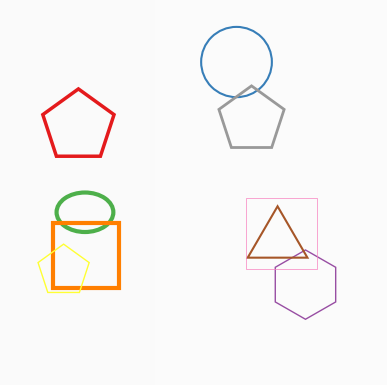[{"shape": "pentagon", "thickness": 2.5, "radius": 0.48, "center": [0.202, 0.672]}, {"shape": "circle", "thickness": 1.5, "radius": 0.46, "center": [0.61, 0.839]}, {"shape": "oval", "thickness": 3, "radius": 0.37, "center": [0.219, 0.449]}, {"shape": "hexagon", "thickness": 1, "radius": 0.45, "center": [0.788, 0.261]}, {"shape": "square", "thickness": 3, "radius": 0.42, "center": [0.222, 0.336]}, {"shape": "pentagon", "thickness": 1, "radius": 0.35, "center": [0.164, 0.297]}, {"shape": "triangle", "thickness": 1.5, "radius": 0.44, "center": [0.716, 0.375]}, {"shape": "square", "thickness": 0.5, "radius": 0.46, "center": [0.727, 0.392]}, {"shape": "pentagon", "thickness": 2, "radius": 0.44, "center": [0.649, 0.688]}]